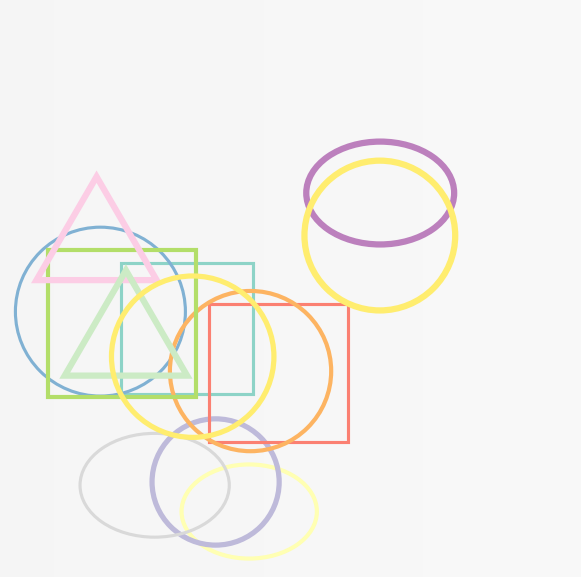[{"shape": "square", "thickness": 1.5, "radius": 0.57, "center": [0.322, 0.431]}, {"shape": "oval", "thickness": 2, "radius": 0.58, "center": [0.429, 0.113]}, {"shape": "circle", "thickness": 2.5, "radius": 0.55, "center": [0.371, 0.165]}, {"shape": "square", "thickness": 1.5, "radius": 0.6, "center": [0.479, 0.353]}, {"shape": "circle", "thickness": 1.5, "radius": 0.73, "center": [0.173, 0.46]}, {"shape": "circle", "thickness": 2, "radius": 0.69, "center": [0.431, 0.357]}, {"shape": "square", "thickness": 2, "radius": 0.64, "center": [0.21, 0.439]}, {"shape": "triangle", "thickness": 3, "radius": 0.6, "center": [0.166, 0.574]}, {"shape": "oval", "thickness": 1.5, "radius": 0.64, "center": [0.266, 0.159]}, {"shape": "oval", "thickness": 3, "radius": 0.64, "center": [0.654, 0.665]}, {"shape": "triangle", "thickness": 3, "radius": 0.61, "center": [0.217, 0.409]}, {"shape": "circle", "thickness": 2.5, "radius": 0.7, "center": [0.332, 0.382]}, {"shape": "circle", "thickness": 3, "radius": 0.65, "center": [0.653, 0.591]}]